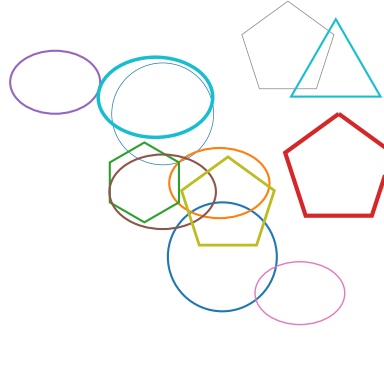[{"shape": "circle", "thickness": 0.5, "radius": 0.66, "center": [0.423, 0.704]}, {"shape": "circle", "thickness": 1.5, "radius": 0.71, "center": [0.578, 0.333]}, {"shape": "oval", "thickness": 1.5, "radius": 0.65, "center": [0.57, 0.524]}, {"shape": "hexagon", "thickness": 1.5, "radius": 0.52, "center": [0.375, 0.526]}, {"shape": "pentagon", "thickness": 3, "radius": 0.73, "center": [0.88, 0.558]}, {"shape": "oval", "thickness": 1.5, "radius": 0.58, "center": [0.143, 0.786]}, {"shape": "oval", "thickness": 1.5, "radius": 0.69, "center": [0.423, 0.502]}, {"shape": "oval", "thickness": 1, "radius": 0.58, "center": [0.779, 0.239]}, {"shape": "pentagon", "thickness": 0.5, "radius": 0.63, "center": [0.748, 0.871]}, {"shape": "pentagon", "thickness": 2, "radius": 0.63, "center": [0.592, 0.466]}, {"shape": "oval", "thickness": 2.5, "radius": 0.74, "center": [0.404, 0.747]}, {"shape": "triangle", "thickness": 1.5, "radius": 0.67, "center": [0.872, 0.816]}]